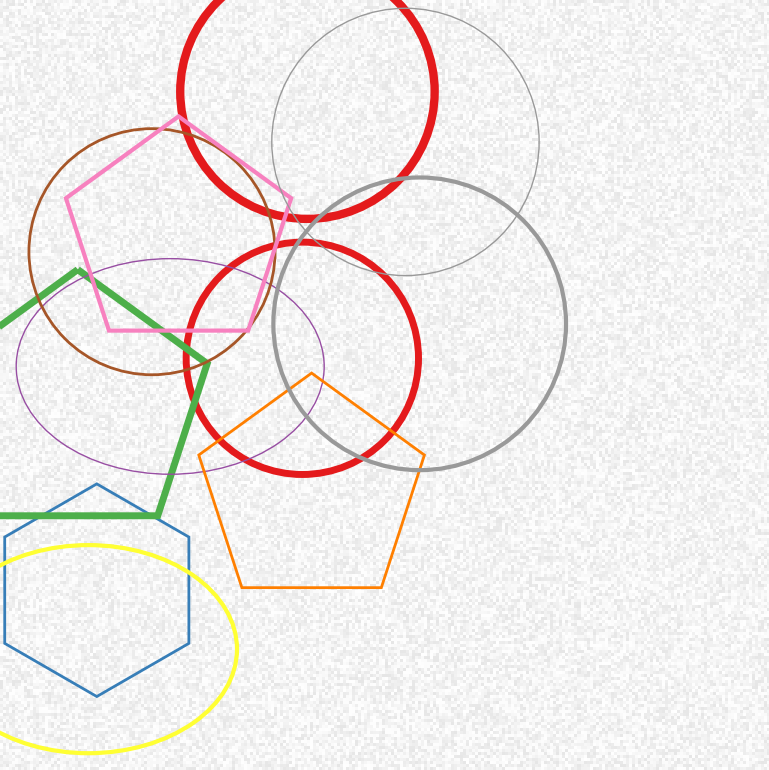[{"shape": "circle", "thickness": 2.5, "radius": 0.75, "center": [0.393, 0.535]}, {"shape": "circle", "thickness": 3, "radius": 0.83, "center": [0.399, 0.881]}, {"shape": "hexagon", "thickness": 1, "radius": 0.69, "center": [0.126, 0.233]}, {"shape": "pentagon", "thickness": 2.5, "radius": 0.88, "center": [0.101, 0.473]}, {"shape": "oval", "thickness": 0.5, "radius": 1.0, "center": [0.221, 0.524]}, {"shape": "pentagon", "thickness": 1, "radius": 0.77, "center": [0.405, 0.361]}, {"shape": "oval", "thickness": 1.5, "radius": 0.97, "center": [0.115, 0.157]}, {"shape": "circle", "thickness": 1, "radius": 0.8, "center": [0.197, 0.673]}, {"shape": "pentagon", "thickness": 1.5, "radius": 0.77, "center": [0.232, 0.695]}, {"shape": "circle", "thickness": 0.5, "radius": 0.87, "center": [0.527, 0.816]}, {"shape": "circle", "thickness": 1.5, "radius": 0.95, "center": [0.545, 0.579]}]